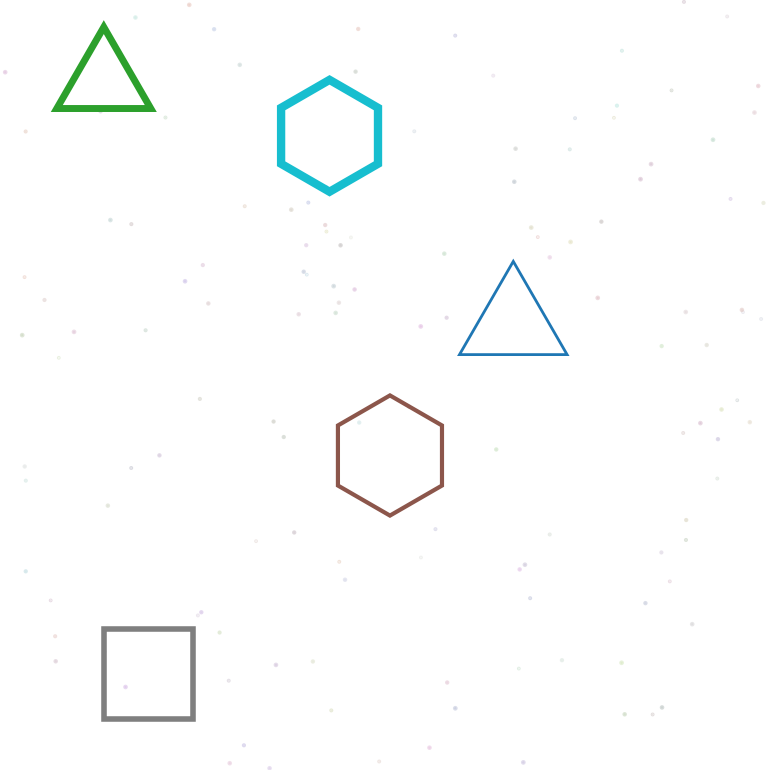[{"shape": "triangle", "thickness": 1, "radius": 0.4, "center": [0.667, 0.58]}, {"shape": "triangle", "thickness": 2.5, "radius": 0.35, "center": [0.135, 0.894]}, {"shape": "hexagon", "thickness": 1.5, "radius": 0.39, "center": [0.506, 0.408]}, {"shape": "square", "thickness": 2, "radius": 0.29, "center": [0.193, 0.125]}, {"shape": "hexagon", "thickness": 3, "radius": 0.36, "center": [0.428, 0.824]}]